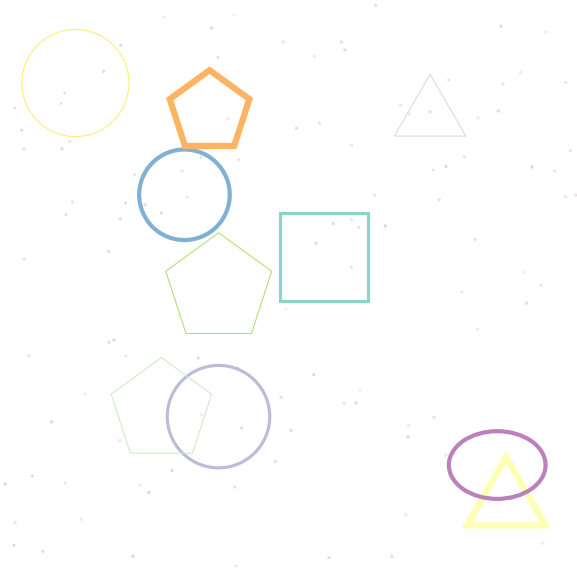[{"shape": "square", "thickness": 1.5, "radius": 0.38, "center": [0.56, 0.554]}, {"shape": "triangle", "thickness": 3, "radius": 0.39, "center": [0.877, 0.129]}, {"shape": "circle", "thickness": 1.5, "radius": 0.44, "center": [0.378, 0.278]}, {"shape": "circle", "thickness": 2, "radius": 0.39, "center": [0.319, 0.662]}, {"shape": "pentagon", "thickness": 3, "radius": 0.36, "center": [0.363, 0.805]}, {"shape": "pentagon", "thickness": 0.5, "radius": 0.48, "center": [0.379, 0.5]}, {"shape": "triangle", "thickness": 0.5, "radius": 0.36, "center": [0.745, 0.799]}, {"shape": "oval", "thickness": 2, "radius": 0.42, "center": [0.861, 0.194]}, {"shape": "pentagon", "thickness": 0.5, "radius": 0.46, "center": [0.279, 0.288]}, {"shape": "circle", "thickness": 0.5, "radius": 0.46, "center": [0.131, 0.855]}]